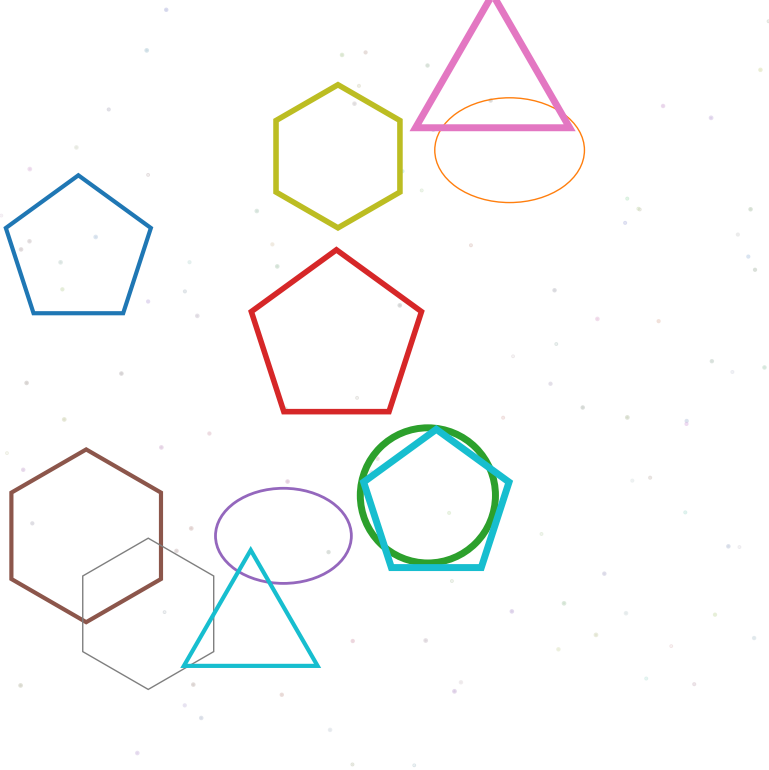[{"shape": "pentagon", "thickness": 1.5, "radius": 0.5, "center": [0.102, 0.673]}, {"shape": "oval", "thickness": 0.5, "radius": 0.49, "center": [0.662, 0.805]}, {"shape": "circle", "thickness": 2.5, "radius": 0.44, "center": [0.556, 0.357]}, {"shape": "pentagon", "thickness": 2, "radius": 0.58, "center": [0.437, 0.559]}, {"shape": "oval", "thickness": 1, "radius": 0.44, "center": [0.368, 0.304]}, {"shape": "hexagon", "thickness": 1.5, "radius": 0.56, "center": [0.112, 0.304]}, {"shape": "triangle", "thickness": 2.5, "radius": 0.58, "center": [0.64, 0.892]}, {"shape": "hexagon", "thickness": 0.5, "radius": 0.49, "center": [0.193, 0.203]}, {"shape": "hexagon", "thickness": 2, "radius": 0.46, "center": [0.439, 0.797]}, {"shape": "pentagon", "thickness": 2.5, "radius": 0.5, "center": [0.567, 0.343]}, {"shape": "triangle", "thickness": 1.5, "radius": 0.5, "center": [0.326, 0.185]}]